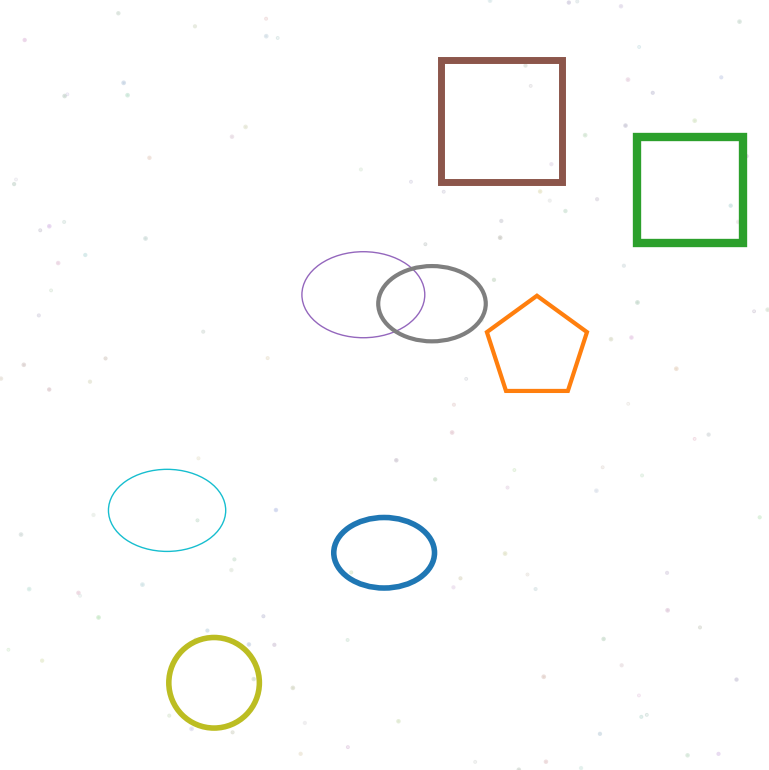[{"shape": "oval", "thickness": 2, "radius": 0.33, "center": [0.499, 0.282]}, {"shape": "pentagon", "thickness": 1.5, "radius": 0.34, "center": [0.697, 0.548]}, {"shape": "square", "thickness": 3, "radius": 0.34, "center": [0.896, 0.753]}, {"shape": "oval", "thickness": 0.5, "radius": 0.4, "center": [0.472, 0.617]}, {"shape": "square", "thickness": 2.5, "radius": 0.4, "center": [0.651, 0.842]}, {"shape": "oval", "thickness": 1.5, "radius": 0.35, "center": [0.561, 0.606]}, {"shape": "circle", "thickness": 2, "radius": 0.29, "center": [0.278, 0.113]}, {"shape": "oval", "thickness": 0.5, "radius": 0.38, "center": [0.217, 0.337]}]